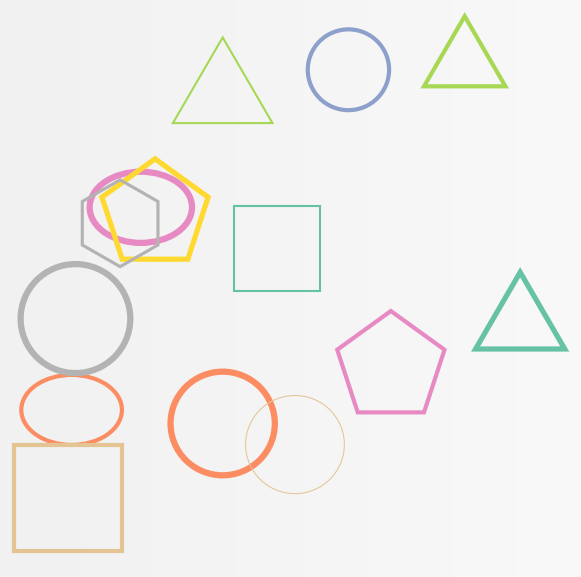[{"shape": "square", "thickness": 1, "radius": 0.37, "center": [0.477, 0.57]}, {"shape": "triangle", "thickness": 2.5, "radius": 0.44, "center": [0.895, 0.439]}, {"shape": "oval", "thickness": 2, "radius": 0.43, "center": [0.123, 0.289]}, {"shape": "circle", "thickness": 3, "radius": 0.45, "center": [0.383, 0.266]}, {"shape": "circle", "thickness": 2, "radius": 0.35, "center": [0.599, 0.878]}, {"shape": "oval", "thickness": 3, "radius": 0.44, "center": [0.242, 0.64]}, {"shape": "pentagon", "thickness": 2, "radius": 0.49, "center": [0.672, 0.364]}, {"shape": "triangle", "thickness": 1, "radius": 0.49, "center": [0.383, 0.835]}, {"shape": "triangle", "thickness": 2, "radius": 0.4, "center": [0.799, 0.89]}, {"shape": "pentagon", "thickness": 2.5, "radius": 0.48, "center": [0.267, 0.628]}, {"shape": "circle", "thickness": 0.5, "radius": 0.42, "center": [0.507, 0.229]}, {"shape": "square", "thickness": 2, "radius": 0.46, "center": [0.117, 0.137]}, {"shape": "hexagon", "thickness": 1.5, "radius": 0.38, "center": [0.207, 0.613]}, {"shape": "circle", "thickness": 3, "radius": 0.47, "center": [0.13, 0.447]}]